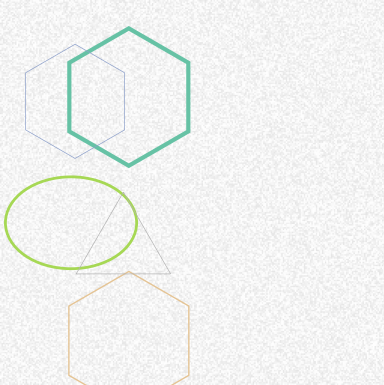[{"shape": "hexagon", "thickness": 3, "radius": 0.89, "center": [0.335, 0.748]}, {"shape": "hexagon", "thickness": 0.5, "radius": 0.74, "center": [0.195, 0.737]}, {"shape": "oval", "thickness": 2, "radius": 0.85, "center": [0.184, 0.421]}, {"shape": "hexagon", "thickness": 1, "radius": 0.9, "center": [0.335, 0.115]}, {"shape": "triangle", "thickness": 0.5, "radius": 0.71, "center": [0.321, 0.359]}]